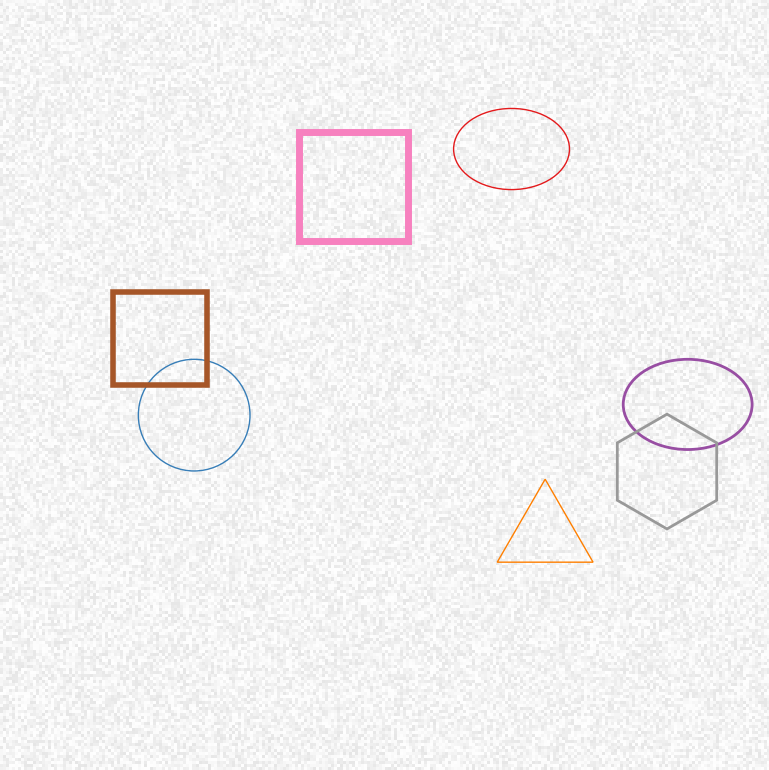[{"shape": "oval", "thickness": 0.5, "radius": 0.38, "center": [0.664, 0.806]}, {"shape": "circle", "thickness": 0.5, "radius": 0.36, "center": [0.252, 0.461]}, {"shape": "oval", "thickness": 1, "radius": 0.42, "center": [0.893, 0.475]}, {"shape": "triangle", "thickness": 0.5, "radius": 0.36, "center": [0.708, 0.306]}, {"shape": "square", "thickness": 2, "radius": 0.3, "center": [0.207, 0.561]}, {"shape": "square", "thickness": 2.5, "radius": 0.35, "center": [0.459, 0.757]}, {"shape": "hexagon", "thickness": 1, "radius": 0.37, "center": [0.866, 0.388]}]